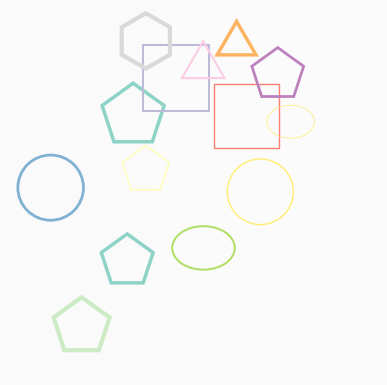[{"shape": "pentagon", "thickness": 2.5, "radius": 0.42, "center": [0.344, 0.7]}, {"shape": "pentagon", "thickness": 2.5, "radius": 0.35, "center": [0.328, 0.322]}, {"shape": "pentagon", "thickness": 1, "radius": 0.32, "center": [0.376, 0.559]}, {"shape": "square", "thickness": 1.5, "radius": 0.43, "center": [0.455, 0.797]}, {"shape": "square", "thickness": 1, "radius": 0.42, "center": [0.636, 0.699]}, {"shape": "circle", "thickness": 2, "radius": 0.42, "center": [0.131, 0.513]}, {"shape": "triangle", "thickness": 2.5, "radius": 0.29, "center": [0.611, 0.886]}, {"shape": "oval", "thickness": 1.5, "radius": 0.4, "center": [0.525, 0.356]}, {"shape": "triangle", "thickness": 1.5, "radius": 0.32, "center": [0.524, 0.829]}, {"shape": "hexagon", "thickness": 3, "radius": 0.36, "center": [0.376, 0.894]}, {"shape": "pentagon", "thickness": 2, "radius": 0.35, "center": [0.717, 0.806]}, {"shape": "pentagon", "thickness": 3, "radius": 0.38, "center": [0.211, 0.152]}, {"shape": "oval", "thickness": 0.5, "radius": 0.31, "center": [0.75, 0.684]}, {"shape": "circle", "thickness": 1, "radius": 0.43, "center": [0.672, 0.502]}]